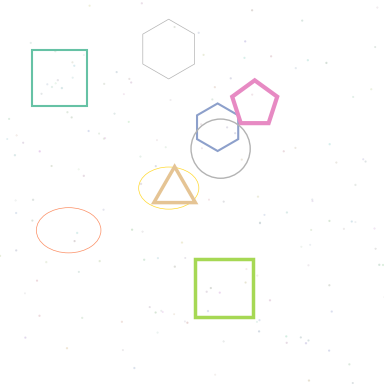[{"shape": "square", "thickness": 1.5, "radius": 0.36, "center": [0.155, 0.797]}, {"shape": "oval", "thickness": 0.5, "radius": 0.42, "center": [0.178, 0.402]}, {"shape": "hexagon", "thickness": 1.5, "radius": 0.31, "center": [0.565, 0.67]}, {"shape": "pentagon", "thickness": 3, "radius": 0.31, "center": [0.662, 0.73]}, {"shape": "square", "thickness": 2.5, "radius": 0.37, "center": [0.582, 0.253]}, {"shape": "oval", "thickness": 0.5, "radius": 0.39, "center": [0.438, 0.511]}, {"shape": "triangle", "thickness": 2.5, "radius": 0.31, "center": [0.454, 0.505]}, {"shape": "circle", "thickness": 1, "radius": 0.38, "center": [0.573, 0.614]}, {"shape": "hexagon", "thickness": 0.5, "radius": 0.39, "center": [0.438, 0.873]}]